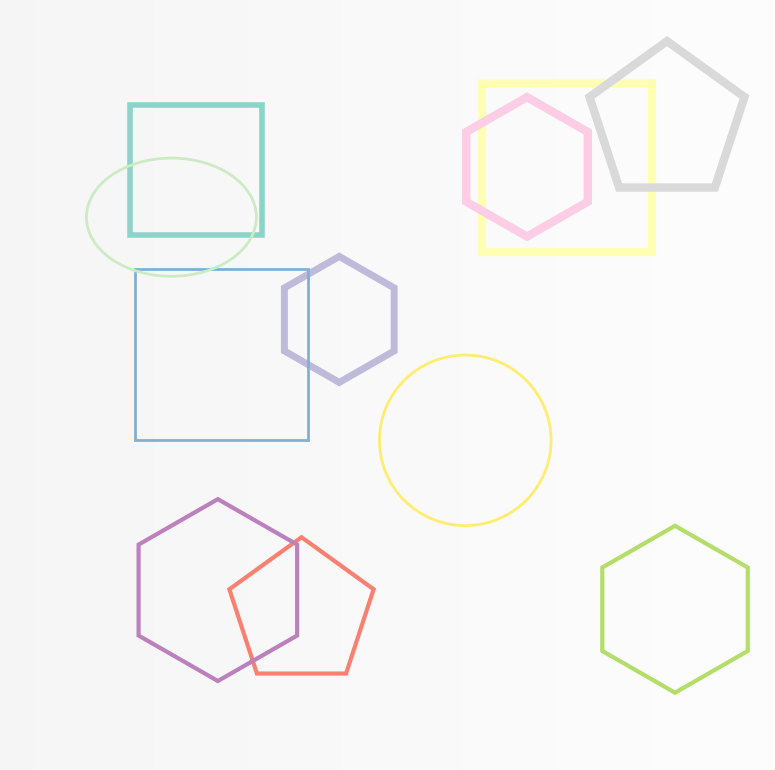[{"shape": "square", "thickness": 2, "radius": 0.42, "center": [0.253, 0.779]}, {"shape": "square", "thickness": 3, "radius": 0.55, "center": [0.732, 0.783]}, {"shape": "hexagon", "thickness": 2.5, "radius": 0.41, "center": [0.438, 0.585]}, {"shape": "pentagon", "thickness": 1.5, "radius": 0.49, "center": [0.389, 0.204]}, {"shape": "square", "thickness": 1, "radius": 0.56, "center": [0.286, 0.54]}, {"shape": "hexagon", "thickness": 1.5, "radius": 0.54, "center": [0.871, 0.209]}, {"shape": "hexagon", "thickness": 3, "radius": 0.45, "center": [0.68, 0.783]}, {"shape": "pentagon", "thickness": 3, "radius": 0.53, "center": [0.861, 0.841]}, {"shape": "hexagon", "thickness": 1.5, "radius": 0.59, "center": [0.281, 0.234]}, {"shape": "oval", "thickness": 1, "radius": 0.55, "center": [0.221, 0.718]}, {"shape": "circle", "thickness": 1, "radius": 0.55, "center": [0.6, 0.428]}]